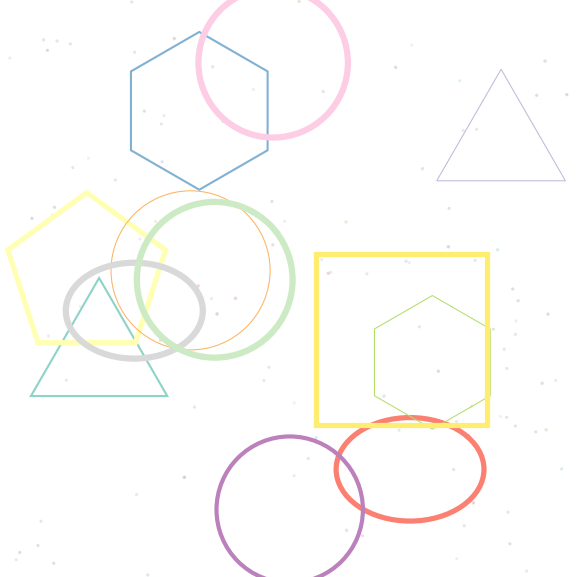[{"shape": "triangle", "thickness": 1, "radius": 0.68, "center": [0.172, 0.381]}, {"shape": "pentagon", "thickness": 2.5, "radius": 0.72, "center": [0.15, 0.522]}, {"shape": "triangle", "thickness": 0.5, "radius": 0.64, "center": [0.868, 0.75]}, {"shape": "oval", "thickness": 2.5, "radius": 0.64, "center": [0.71, 0.186]}, {"shape": "hexagon", "thickness": 1, "radius": 0.68, "center": [0.345, 0.807]}, {"shape": "circle", "thickness": 0.5, "radius": 0.69, "center": [0.33, 0.531]}, {"shape": "hexagon", "thickness": 0.5, "radius": 0.58, "center": [0.749, 0.372]}, {"shape": "circle", "thickness": 3, "radius": 0.65, "center": [0.473, 0.89]}, {"shape": "oval", "thickness": 3, "radius": 0.59, "center": [0.233, 0.461]}, {"shape": "circle", "thickness": 2, "radius": 0.63, "center": [0.502, 0.117]}, {"shape": "circle", "thickness": 3, "radius": 0.67, "center": [0.372, 0.515]}, {"shape": "square", "thickness": 2.5, "radius": 0.74, "center": [0.696, 0.411]}]